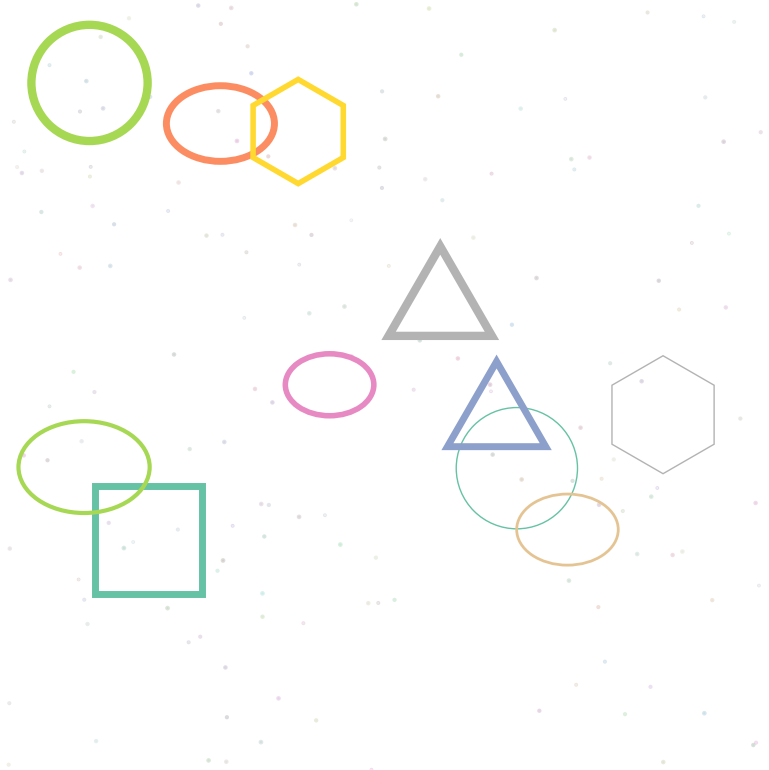[{"shape": "square", "thickness": 2.5, "radius": 0.35, "center": [0.193, 0.299]}, {"shape": "circle", "thickness": 0.5, "radius": 0.39, "center": [0.671, 0.392]}, {"shape": "oval", "thickness": 2.5, "radius": 0.35, "center": [0.286, 0.84]}, {"shape": "triangle", "thickness": 2.5, "radius": 0.37, "center": [0.645, 0.457]}, {"shape": "oval", "thickness": 2, "radius": 0.29, "center": [0.428, 0.5]}, {"shape": "oval", "thickness": 1.5, "radius": 0.43, "center": [0.109, 0.393]}, {"shape": "circle", "thickness": 3, "radius": 0.38, "center": [0.116, 0.892]}, {"shape": "hexagon", "thickness": 2, "radius": 0.34, "center": [0.387, 0.829]}, {"shape": "oval", "thickness": 1, "radius": 0.33, "center": [0.737, 0.312]}, {"shape": "hexagon", "thickness": 0.5, "radius": 0.38, "center": [0.861, 0.461]}, {"shape": "triangle", "thickness": 3, "radius": 0.39, "center": [0.572, 0.603]}]